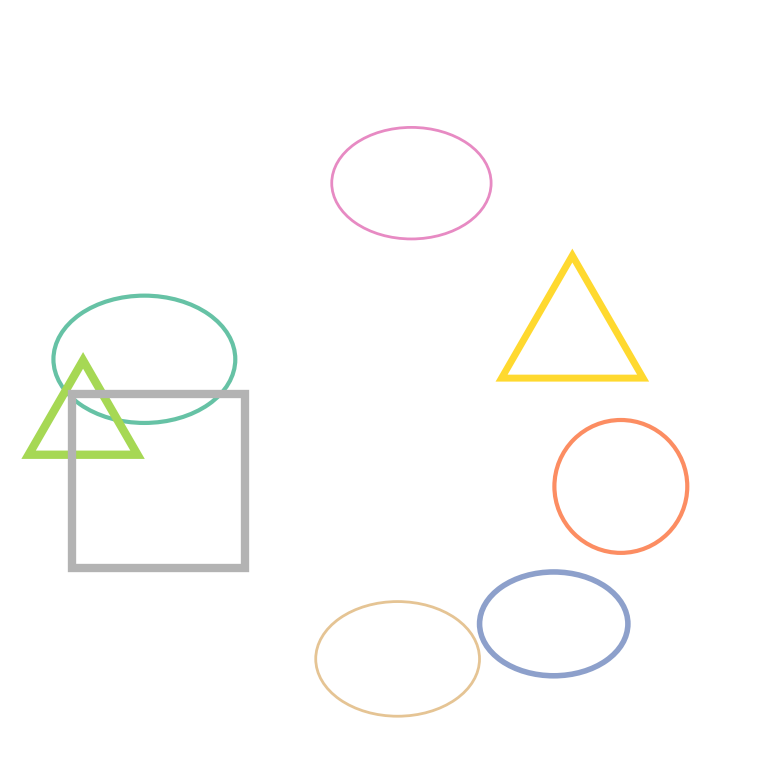[{"shape": "oval", "thickness": 1.5, "radius": 0.59, "center": [0.187, 0.533]}, {"shape": "circle", "thickness": 1.5, "radius": 0.43, "center": [0.806, 0.368]}, {"shape": "oval", "thickness": 2, "radius": 0.48, "center": [0.719, 0.19]}, {"shape": "oval", "thickness": 1, "radius": 0.52, "center": [0.534, 0.762]}, {"shape": "triangle", "thickness": 3, "radius": 0.41, "center": [0.108, 0.45]}, {"shape": "triangle", "thickness": 2.5, "radius": 0.53, "center": [0.743, 0.562]}, {"shape": "oval", "thickness": 1, "radius": 0.53, "center": [0.516, 0.144]}, {"shape": "square", "thickness": 3, "radius": 0.56, "center": [0.206, 0.376]}]